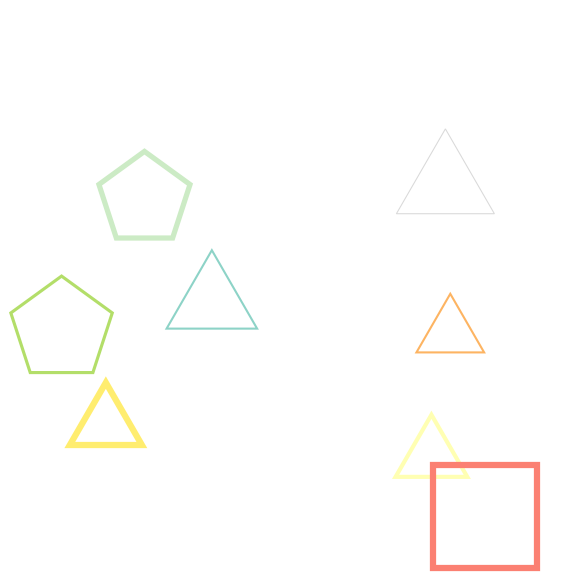[{"shape": "triangle", "thickness": 1, "radius": 0.45, "center": [0.367, 0.475]}, {"shape": "triangle", "thickness": 2, "radius": 0.36, "center": [0.747, 0.209]}, {"shape": "square", "thickness": 3, "radius": 0.45, "center": [0.84, 0.105]}, {"shape": "triangle", "thickness": 1, "radius": 0.34, "center": [0.78, 0.423]}, {"shape": "pentagon", "thickness": 1.5, "radius": 0.46, "center": [0.107, 0.429]}, {"shape": "triangle", "thickness": 0.5, "radius": 0.49, "center": [0.771, 0.678]}, {"shape": "pentagon", "thickness": 2.5, "radius": 0.41, "center": [0.25, 0.654]}, {"shape": "triangle", "thickness": 3, "radius": 0.36, "center": [0.183, 0.265]}]